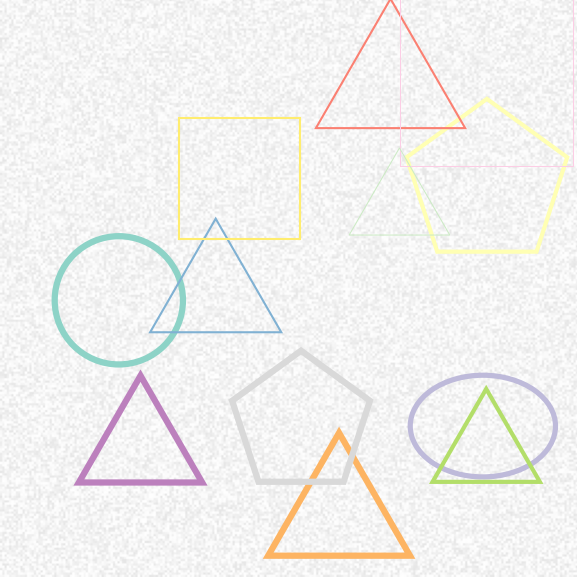[{"shape": "circle", "thickness": 3, "radius": 0.56, "center": [0.206, 0.479]}, {"shape": "pentagon", "thickness": 2, "radius": 0.73, "center": [0.843, 0.682]}, {"shape": "oval", "thickness": 2.5, "radius": 0.63, "center": [0.836, 0.261]}, {"shape": "triangle", "thickness": 1, "radius": 0.75, "center": [0.676, 0.852]}, {"shape": "triangle", "thickness": 1, "radius": 0.66, "center": [0.373, 0.489]}, {"shape": "triangle", "thickness": 3, "radius": 0.71, "center": [0.587, 0.108]}, {"shape": "triangle", "thickness": 2, "radius": 0.54, "center": [0.842, 0.218]}, {"shape": "square", "thickness": 0.5, "radius": 0.75, "center": [0.842, 0.861]}, {"shape": "pentagon", "thickness": 3, "radius": 0.63, "center": [0.521, 0.266]}, {"shape": "triangle", "thickness": 3, "radius": 0.62, "center": [0.243, 0.225]}, {"shape": "triangle", "thickness": 0.5, "radius": 0.5, "center": [0.692, 0.642]}, {"shape": "square", "thickness": 1, "radius": 0.52, "center": [0.415, 0.69]}]